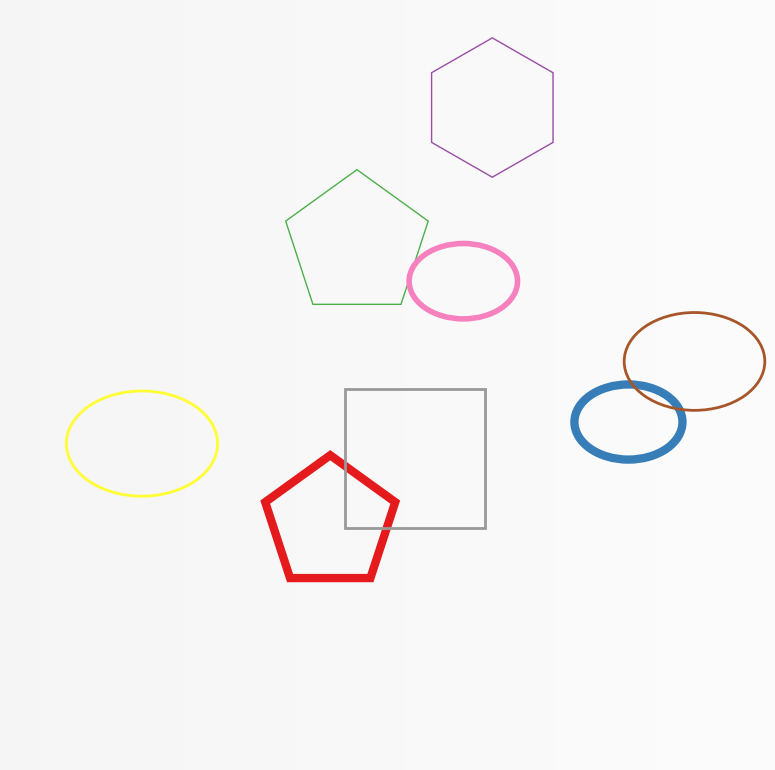[{"shape": "pentagon", "thickness": 3, "radius": 0.44, "center": [0.426, 0.321]}, {"shape": "oval", "thickness": 3, "radius": 0.35, "center": [0.811, 0.452]}, {"shape": "pentagon", "thickness": 0.5, "radius": 0.48, "center": [0.461, 0.683]}, {"shape": "hexagon", "thickness": 0.5, "radius": 0.45, "center": [0.635, 0.86]}, {"shape": "oval", "thickness": 1, "radius": 0.49, "center": [0.183, 0.424]}, {"shape": "oval", "thickness": 1, "radius": 0.45, "center": [0.896, 0.531]}, {"shape": "oval", "thickness": 2, "radius": 0.35, "center": [0.598, 0.635]}, {"shape": "square", "thickness": 1, "radius": 0.45, "center": [0.535, 0.405]}]